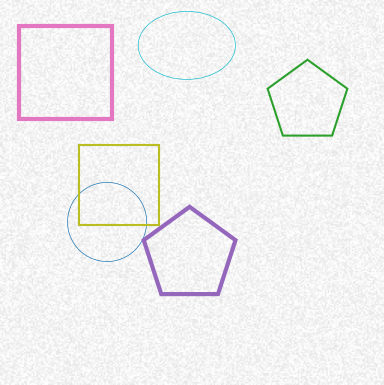[{"shape": "circle", "thickness": 0.5, "radius": 0.51, "center": [0.278, 0.423]}, {"shape": "pentagon", "thickness": 1.5, "radius": 0.54, "center": [0.799, 0.736]}, {"shape": "pentagon", "thickness": 3, "radius": 0.63, "center": [0.493, 0.337]}, {"shape": "square", "thickness": 3, "radius": 0.6, "center": [0.17, 0.812]}, {"shape": "square", "thickness": 1.5, "radius": 0.52, "center": [0.31, 0.519]}, {"shape": "oval", "thickness": 0.5, "radius": 0.63, "center": [0.485, 0.882]}]